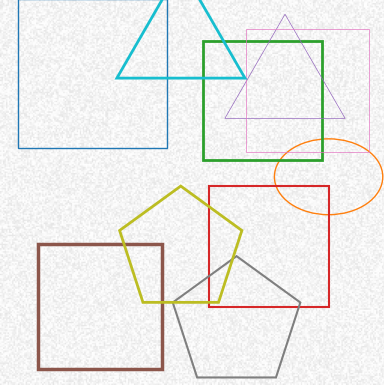[{"shape": "square", "thickness": 1, "radius": 0.96, "center": [0.24, 0.809]}, {"shape": "oval", "thickness": 1, "radius": 0.7, "center": [0.853, 0.541]}, {"shape": "square", "thickness": 2, "radius": 0.77, "center": [0.683, 0.739]}, {"shape": "square", "thickness": 1.5, "radius": 0.78, "center": [0.699, 0.359]}, {"shape": "triangle", "thickness": 0.5, "radius": 0.9, "center": [0.74, 0.783]}, {"shape": "square", "thickness": 2.5, "radius": 0.81, "center": [0.26, 0.204]}, {"shape": "square", "thickness": 0.5, "radius": 0.8, "center": [0.798, 0.765]}, {"shape": "pentagon", "thickness": 1.5, "radius": 0.87, "center": [0.614, 0.16]}, {"shape": "pentagon", "thickness": 2, "radius": 0.83, "center": [0.469, 0.35]}, {"shape": "triangle", "thickness": 2, "radius": 0.96, "center": [0.47, 0.893]}]